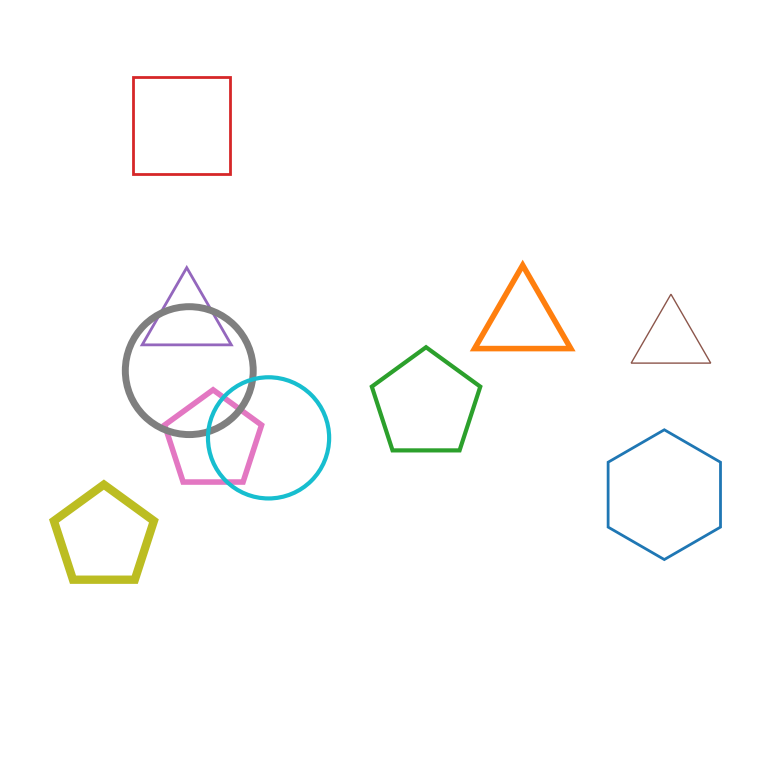[{"shape": "hexagon", "thickness": 1, "radius": 0.42, "center": [0.863, 0.358]}, {"shape": "triangle", "thickness": 2, "radius": 0.36, "center": [0.679, 0.583]}, {"shape": "pentagon", "thickness": 1.5, "radius": 0.37, "center": [0.553, 0.475]}, {"shape": "square", "thickness": 1, "radius": 0.32, "center": [0.236, 0.837]}, {"shape": "triangle", "thickness": 1, "radius": 0.33, "center": [0.243, 0.586]}, {"shape": "triangle", "thickness": 0.5, "radius": 0.3, "center": [0.871, 0.558]}, {"shape": "pentagon", "thickness": 2, "radius": 0.33, "center": [0.277, 0.428]}, {"shape": "circle", "thickness": 2.5, "radius": 0.42, "center": [0.246, 0.519]}, {"shape": "pentagon", "thickness": 3, "radius": 0.34, "center": [0.135, 0.302]}, {"shape": "circle", "thickness": 1.5, "radius": 0.39, "center": [0.349, 0.431]}]